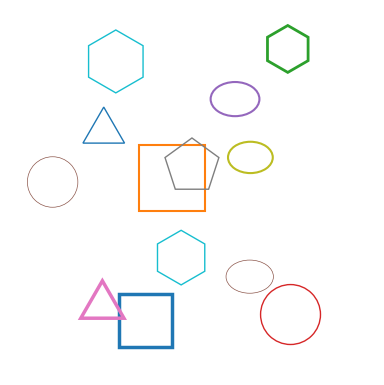[{"shape": "square", "thickness": 2.5, "radius": 0.34, "center": [0.379, 0.168]}, {"shape": "triangle", "thickness": 1, "radius": 0.31, "center": [0.269, 0.659]}, {"shape": "square", "thickness": 1.5, "radius": 0.43, "center": [0.446, 0.537]}, {"shape": "hexagon", "thickness": 2, "radius": 0.3, "center": [0.747, 0.873]}, {"shape": "circle", "thickness": 1, "radius": 0.39, "center": [0.755, 0.183]}, {"shape": "oval", "thickness": 1.5, "radius": 0.32, "center": [0.61, 0.743]}, {"shape": "oval", "thickness": 0.5, "radius": 0.31, "center": [0.649, 0.281]}, {"shape": "circle", "thickness": 0.5, "radius": 0.33, "center": [0.137, 0.527]}, {"shape": "triangle", "thickness": 2.5, "radius": 0.32, "center": [0.266, 0.206]}, {"shape": "pentagon", "thickness": 1, "radius": 0.37, "center": [0.499, 0.568]}, {"shape": "oval", "thickness": 1.5, "radius": 0.29, "center": [0.65, 0.591]}, {"shape": "hexagon", "thickness": 1, "radius": 0.35, "center": [0.47, 0.331]}, {"shape": "hexagon", "thickness": 1, "radius": 0.41, "center": [0.301, 0.84]}]